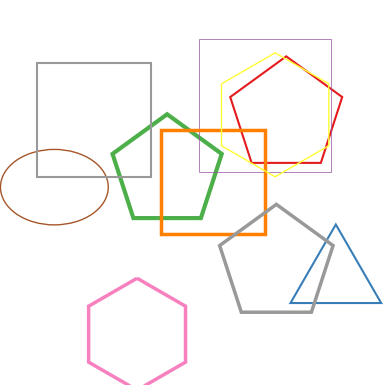[{"shape": "pentagon", "thickness": 1.5, "radius": 0.76, "center": [0.743, 0.701]}, {"shape": "triangle", "thickness": 1.5, "radius": 0.68, "center": [0.872, 0.281]}, {"shape": "pentagon", "thickness": 3, "radius": 0.75, "center": [0.434, 0.554]}, {"shape": "square", "thickness": 0.5, "radius": 0.86, "center": [0.688, 0.725]}, {"shape": "square", "thickness": 2.5, "radius": 0.68, "center": [0.552, 0.527]}, {"shape": "hexagon", "thickness": 1, "radius": 0.8, "center": [0.715, 0.702]}, {"shape": "oval", "thickness": 1, "radius": 0.7, "center": [0.141, 0.514]}, {"shape": "hexagon", "thickness": 2.5, "radius": 0.73, "center": [0.356, 0.132]}, {"shape": "pentagon", "thickness": 2.5, "radius": 0.77, "center": [0.718, 0.314]}, {"shape": "square", "thickness": 1.5, "radius": 0.74, "center": [0.245, 0.687]}]